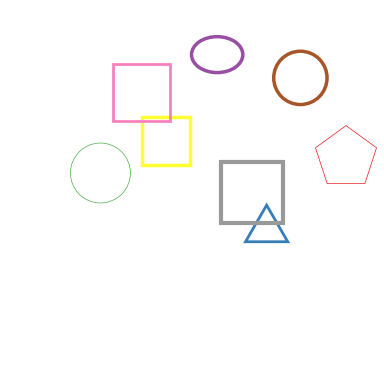[{"shape": "pentagon", "thickness": 0.5, "radius": 0.42, "center": [0.899, 0.59]}, {"shape": "triangle", "thickness": 2, "radius": 0.32, "center": [0.693, 0.404]}, {"shape": "circle", "thickness": 0.5, "radius": 0.39, "center": [0.261, 0.551]}, {"shape": "oval", "thickness": 2.5, "radius": 0.33, "center": [0.564, 0.858]}, {"shape": "square", "thickness": 2.5, "radius": 0.31, "center": [0.431, 0.633]}, {"shape": "circle", "thickness": 2.5, "radius": 0.35, "center": [0.78, 0.798]}, {"shape": "square", "thickness": 2, "radius": 0.37, "center": [0.368, 0.76]}, {"shape": "square", "thickness": 3, "radius": 0.4, "center": [0.655, 0.501]}]